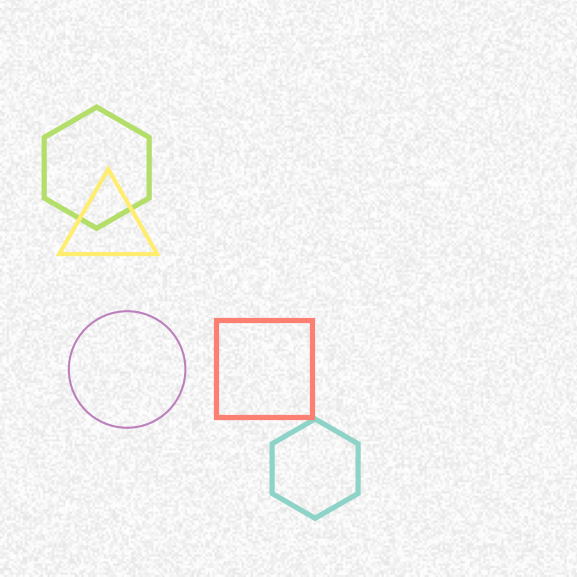[{"shape": "hexagon", "thickness": 2.5, "radius": 0.43, "center": [0.546, 0.188]}, {"shape": "square", "thickness": 2.5, "radius": 0.42, "center": [0.457, 0.361]}, {"shape": "hexagon", "thickness": 2.5, "radius": 0.52, "center": [0.167, 0.709]}, {"shape": "circle", "thickness": 1, "radius": 0.5, "center": [0.22, 0.359]}, {"shape": "triangle", "thickness": 2, "radius": 0.49, "center": [0.187, 0.608]}]